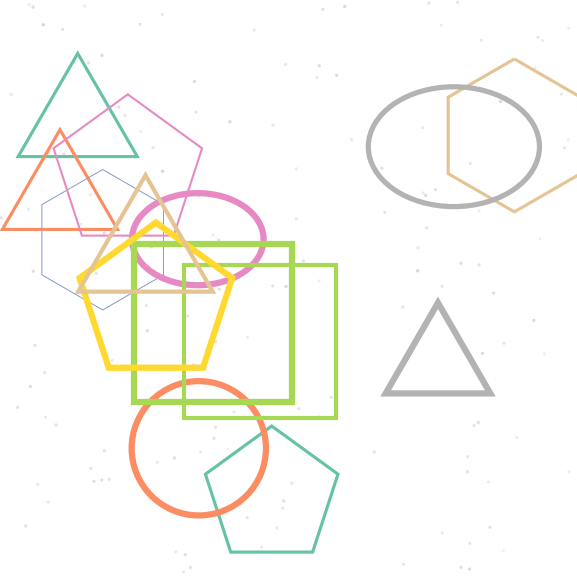[{"shape": "pentagon", "thickness": 1.5, "radius": 0.6, "center": [0.47, 0.141]}, {"shape": "triangle", "thickness": 1.5, "radius": 0.6, "center": [0.135, 0.788]}, {"shape": "triangle", "thickness": 1.5, "radius": 0.58, "center": [0.104, 0.659]}, {"shape": "circle", "thickness": 3, "radius": 0.58, "center": [0.344, 0.223]}, {"shape": "hexagon", "thickness": 0.5, "radius": 0.61, "center": [0.178, 0.584]}, {"shape": "pentagon", "thickness": 1, "radius": 0.68, "center": [0.221, 0.701]}, {"shape": "oval", "thickness": 3, "radius": 0.57, "center": [0.342, 0.585]}, {"shape": "square", "thickness": 3, "radius": 0.68, "center": [0.369, 0.44]}, {"shape": "square", "thickness": 2, "radius": 0.66, "center": [0.451, 0.408]}, {"shape": "pentagon", "thickness": 3, "radius": 0.69, "center": [0.27, 0.475]}, {"shape": "hexagon", "thickness": 1.5, "radius": 0.66, "center": [0.891, 0.765]}, {"shape": "triangle", "thickness": 2, "radius": 0.67, "center": [0.252, 0.561]}, {"shape": "triangle", "thickness": 3, "radius": 0.52, "center": [0.758, 0.37]}, {"shape": "oval", "thickness": 2.5, "radius": 0.74, "center": [0.786, 0.745]}]